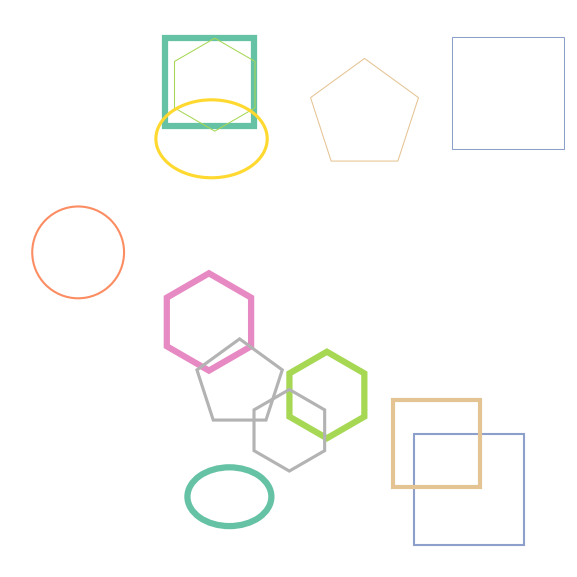[{"shape": "square", "thickness": 3, "radius": 0.38, "center": [0.363, 0.857]}, {"shape": "oval", "thickness": 3, "radius": 0.36, "center": [0.397, 0.139]}, {"shape": "circle", "thickness": 1, "radius": 0.4, "center": [0.135, 0.562]}, {"shape": "square", "thickness": 1, "radius": 0.48, "center": [0.812, 0.151]}, {"shape": "square", "thickness": 0.5, "radius": 0.49, "center": [0.88, 0.838]}, {"shape": "hexagon", "thickness": 3, "radius": 0.42, "center": [0.362, 0.442]}, {"shape": "hexagon", "thickness": 0.5, "radius": 0.4, "center": [0.372, 0.853]}, {"shape": "hexagon", "thickness": 3, "radius": 0.37, "center": [0.566, 0.315]}, {"shape": "oval", "thickness": 1.5, "radius": 0.48, "center": [0.366, 0.759]}, {"shape": "pentagon", "thickness": 0.5, "radius": 0.49, "center": [0.631, 0.8]}, {"shape": "square", "thickness": 2, "radius": 0.38, "center": [0.756, 0.231]}, {"shape": "pentagon", "thickness": 1.5, "radius": 0.39, "center": [0.415, 0.335]}, {"shape": "hexagon", "thickness": 1.5, "radius": 0.35, "center": [0.501, 0.254]}]